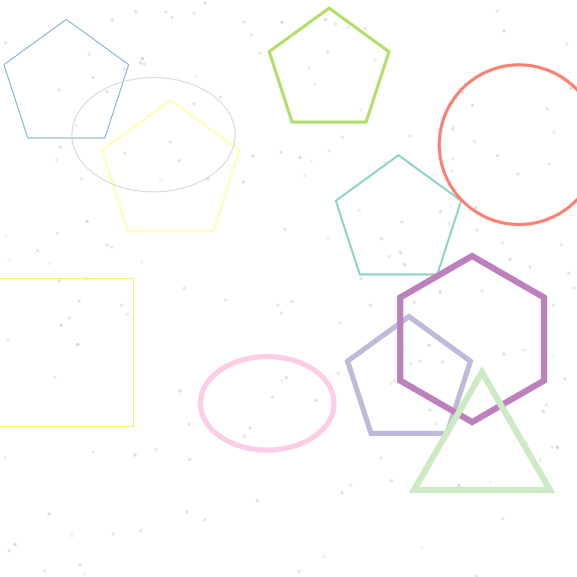[{"shape": "pentagon", "thickness": 1, "radius": 0.57, "center": [0.69, 0.616]}, {"shape": "pentagon", "thickness": 1, "radius": 0.63, "center": [0.296, 0.7]}, {"shape": "pentagon", "thickness": 2.5, "radius": 0.56, "center": [0.708, 0.339]}, {"shape": "circle", "thickness": 1.5, "radius": 0.69, "center": [0.899, 0.749]}, {"shape": "pentagon", "thickness": 0.5, "radius": 0.57, "center": [0.115, 0.852]}, {"shape": "pentagon", "thickness": 1.5, "radius": 0.55, "center": [0.57, 0.876]}, {"shape": "oval", "thickness": 2.5, "radius": 0.58, "center": [0.463, 0.301]}, {"shape": "oval", "thickness": 0.5, "radius": 0.71, "center": [0.266, 0.766]}, {"shape": "hexagon", "thickness": 3, "radius": 0.72, "center": [0.818, 0.412]}, {"shape": "triangle", "thickness": 3, "radius": 0.68, "center": [0.835, 0.219]}, {"shape": "square", "thickness": 0.5, "radius": 0.64, "center": [0.101, 0.389]}]